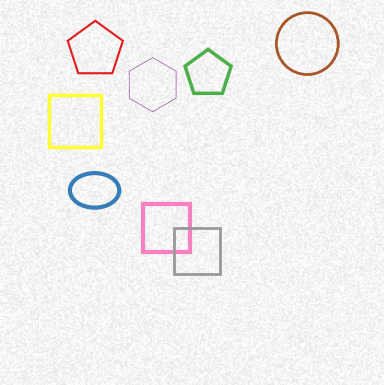[{"shape": "pentagon", "thickness": 1.5, "radius": 0.38, "center": [0.248, 0.871]}, {"shape": "oval", "thickness": 3, "radius": 0.32, "center": [0.246, 0.506]}, {"shape": "pentagon", "thickness": 2.5, "radius": 0.31, "center": [0.54, 0.809]}, {"shape": "hexagon", "thickness": 0.5, "radius": 0.35, "center": [0.397, 0.78]}, {"shape": "square", "thickness": 2.5, "radius": 0.34, "center": [0.196, 0.686]}, {"shape": "circle", "thickness": 2, "radius": 0.4, "center": [0.798, 0.887]}, {"shape": "square", "thickness": 3, "radius": 0.31, "center": [0.432, 0.407]}, {"shape": "square", "thickness": 2, "radius": 0.3, "center": [0.512, 0.348]}]